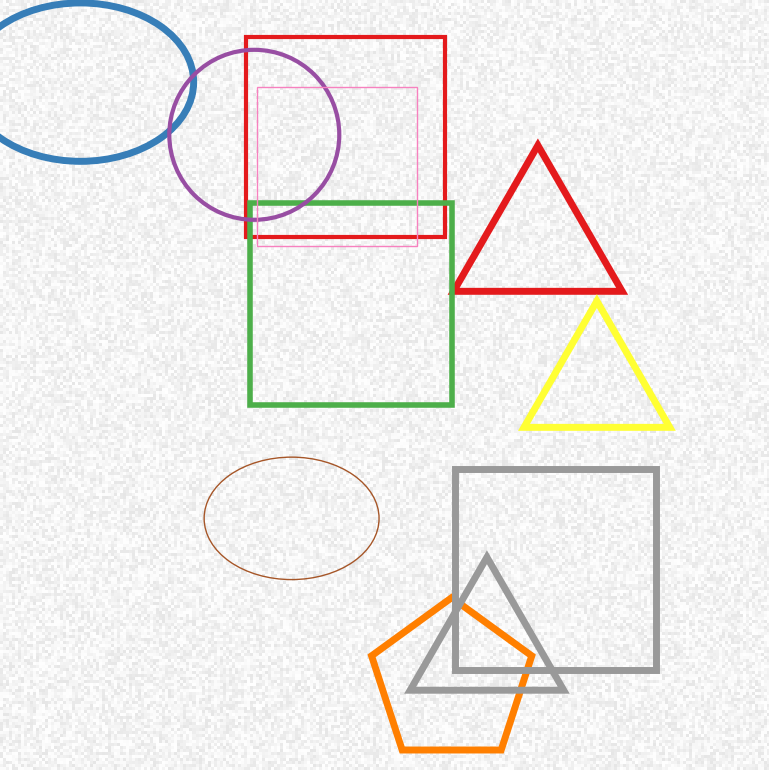[{"shape": "square", "thickness": 1.5, "radius": 0.65, "center": [0.449, 0.822]}, {"shape": "triangle", "thickness": 2.5, "radius": 0.63, "center": [0.699, 0.685]}, {"shape": "oval", "thickness": 2.5, "radius": 0.73, "center": [0.105, 0.893]}, {"shape": "square", "thickness": 2, "radius": 0.66, "center": [0.456, 0.605]}, {"shape": "circle", "thickness": 1.5, "radius": 0.55, "center": [0.33, 0.825]}, {"shape": "pentagon", "thickness": 2.5, "radius": 0.55, "center": [0.587, 0.114]}, {"shape": "triangle", "thickness": 2.5, "radius": 0.55, "center": [0.775, 0.5]}, {"shape": "oval", "thickness": 0.5, "radius": 0.57, "center": [0.379, 0.327]}, {"shape": "square", "thickness": 0.5, "radius": 0.52, "center": [0.438, 0.784]}, {"shape": "triangle", "thickness": 2.5, "radius": 0.58, "center": [0.632, 0.161]}, {"shape": "square", "thickness": 2.5, "radius": 0.65, "center": [0.722, 0.261]}]